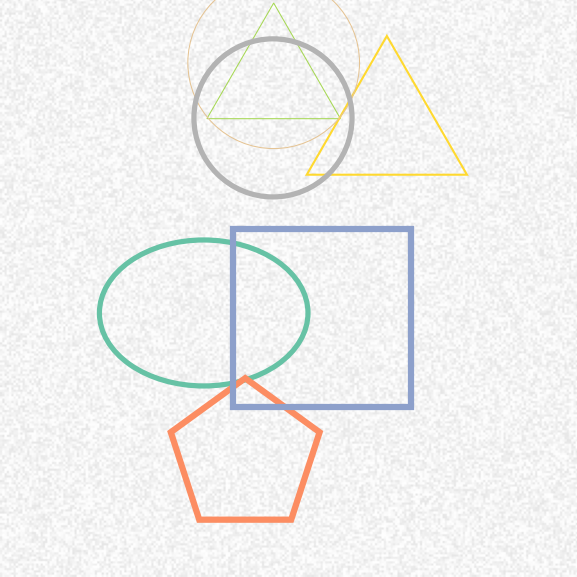[{"shape": "oval", "thickness": 2.5, "radius": 0.9, "center": [0.353, 0.457]}, {"shape": "pentagon", "thickness": 3, "radius": 0.68, "center": [0.425, 0.209]}, {"shape": "square", "thickness": 3, "radius": 0.77, "center": [0.557, 0.449]}, {"shape": "triangle", "thickness": 0.5, "radius": 0.67, "center": [0.474, 0.86]}, {"shape": "triangle", "thickness": 1, "radius": 0.8, "center": [0.67, 0.777]}, {"shape": "circle", "thickness": 0.5, "radius": 0.74, "center": [0.474, 0.891]}, {"shape": "circle", "thickness": 2.5, "radius": 0.68, "center": [0.473, 0.795]}]